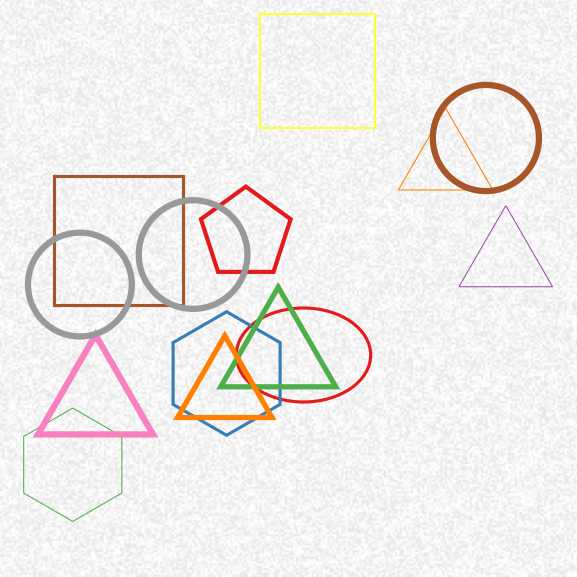[{"shape": "pentagon", "thickness": 2, "radius": 0.41, "center": [0.426, 0.594]}, {"shape": "oval", "thickness": 1.5, "radius": 0.58, "center": [0.526, 0.384]}, {"shape": "hexagon", "thickness": 1.5, "radius": 0.53, "center": [0.392, 0.352]}, {"shape": "hexagon", "thickness": 0.5, "radius": 0.49, "center": [0.126, 0.194]}, {"shape": "triangle", "thickness": 2.5, "radius": 0.58, "center": [0.482, 0.387]}, {"shape": "triangle", "thickness": 0.5, "radius": 0.47, "center": [0.876, 0.549]}, {"shape": "triangle", "thickness": 2.5, "radius": 0.47, "center": [0.389, 0.323]}, {"shape": "triangle", "thickness": 0.5, "radius": 0.47, "center": [0.772, 0.717]}, {"shape": "square", "thickness": 1, "radius": 0.5, "center": [0.55, 0.876]}, {"shape": "square", "thickness": 1.5, "radius": 0.56, "center": [0.206, 0.583]}, {"shape": "circle", "thickness": 3, "radius": 0.46, "center": [0.841, 0.76]}, {"shape": "triangle", "thickness": 3, "radius": 0.57, "center": [0.165, 0.304]}, {"shape": "circle", "thickness": 3, "radius": 0.47, "center": [0.334, 0.558]}, {"shape": "circle", "thickness": 3, "radius": 0.45, "center": [0.138, 0.506]}]